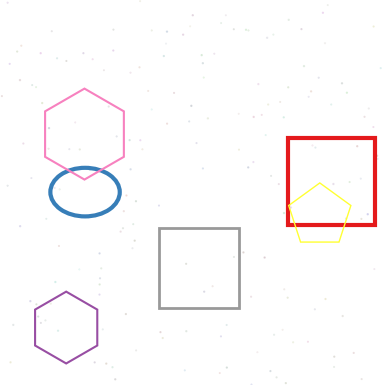[{"shape": "square", "thickness": 3, "radius": 0.57, "center": [0.861, 0.529]}, {"shape": "oval", "thickness": 3, "radius": 0.45, "center": [0.221, 0.501]}, {"shape": "hexagon", "thickness": 1.5, "radius": 0.47, "center": [0.172, 0.149]}, {"shape": "pentagon", "thickness": 1, "radius": 0.42, "center": [0.831, 0.44]}, {"shape": "hexagon", "thickness": 1.5, "radius": 0.59, "center": [0.219, 0.652]}, {"shape": "square", "thickness": 2, "radius": 0.52, "center": [0.516, 0.304]}]